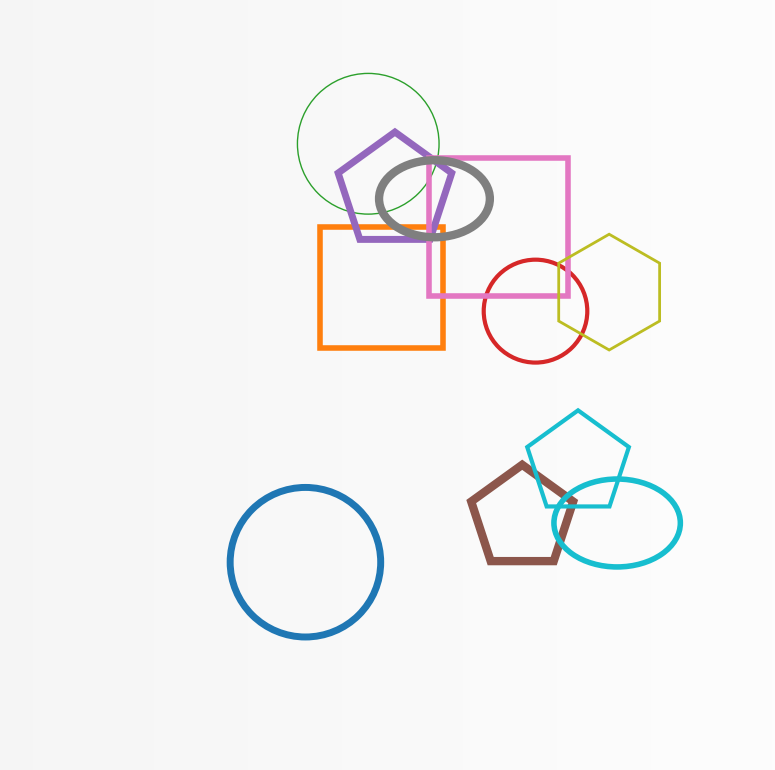[{"shape": "circle", "thickness": 2.5, "radius": 0.49, "center": [0.394, 0.27]}, {"shape": "square", "thickness": 2, "radius": 0.39, "center": [0.492, 0.626]}, {"shape": "circle", "thickness": 0.5, "radius": 0.46, "center": [0.475, 0.813]}, {"shape": "circle", "thickness": 1.5, "radius": 0.33, "center": [0.691, 0.596]}, {"shape": "pentagon", "thickness": 2.5, "radius": 0.39, "center": [0.51, 0.751]}, {"shape": "pentagon", "thickness": 3, "radius": 0.35, "center": [0.674, 0.327]}, {"shape": "square", "thickness": 2, "radius": 0.45, "center": [0.643, 0.705]}, {"shape": "oval", "thickness": 3, "radius": 0.36, "center": [0.561, 0.742]}, {"shape": "hexagon", "thickness": 1, "radius": 0.38, "center": [0.786, 0.621]}, {"shape": "pentagon", "thickness": 1.5, "radius": 0.34, "center": [0.746, 0.398]}, {"shape": "oval", "thickness": 2, "radius": 0.41, "center": [0.796, 0.321]}]